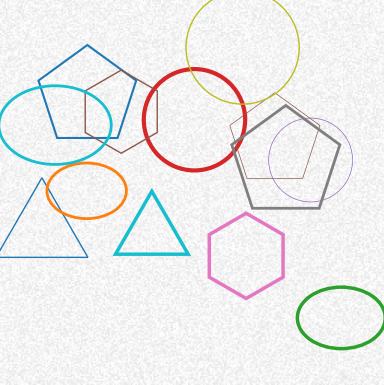[{"shape": "triangle", "thickness": 1, "radius": 0.69, "center": [0.109, 0.4]}, {"shape": "pentagon", "thickness": 1.5, "radius": 0.67, "center": [0.227, 0.75]}, {"shape": "oval", "thickness": 2, "radius": 0.52, "center": [0.225, 0.504]}, {"shape": "oval", "thickness": 2.5, "radius": 0.57, "center": [0.886, 0.174]}, {"shape": "circle", "thickness": 3, "radius": 0.66, "center": [0.505, 0.689]}, {"shape": "circle", "thickness": 0.5, "radius": 0.54, "center": [0.807, 0.584]}, {"shape": "pentagon", "thickness": 0.5, "radius": 0.62, "center": [0.714, 0.636]}, {"shape": "hexagon", "thickness": 1, "radius": 0.54, "center": [0.315, 0.71]}, {"shape": "hexagon", "thickness": 2.5, "radius": 0.55, "center": [0.639, 0.335]}, {"shape": "pentagon", "thickness": 2, "radius": 0.74, "center": [0.742, 0.578]}, {"shape": "circle", "thickness": 1, "radius": 0.74, "center": [0.63, 0.877]}, {"shape": "triangle", "thickness": 2.5, "radius": 0.54, "center": [0.394, 0.394]}, {"shape": "oval", "thickness": 2, "radius": 0.73, "center": [0.143, 0.675]}]